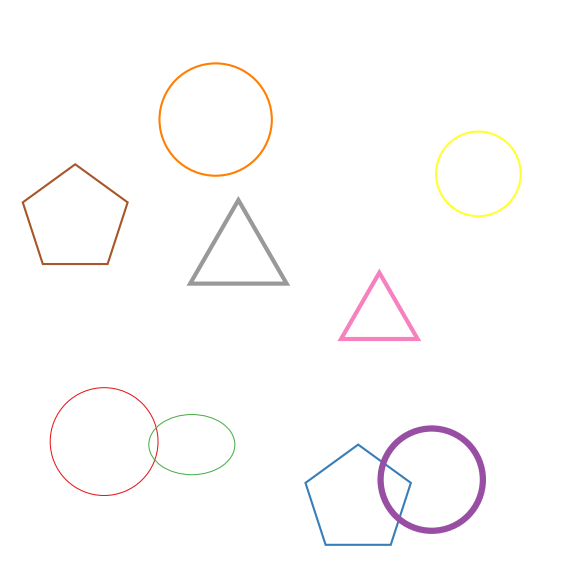[{"shape": "circle", "thickness": 0.5, "radius": 0.47, "center": [0.18, 0.234]}, {"shape": "pentagon", "thickness": 1, "radius": 0.48, "center": [0.62, 0.133]}, {"shape": "oval", "thickness": 0.5, "radius": 0.37, "center": [0.332, 0.229]}, {"shape": "circle", "thickness": 3, "radius": 0.44, "center": [0.748, 0.169]}, {"shape": "circle", "thickness": 1, "radius": 0.49, "center": [0.373, 0.792]}, {"shape": "circle", "thickness": 1, "radius": 0.37, "center": [0.828, 0.698]}, {"shape": "pentagon", "thickness": 1, "radius": 0.48, "center": [0.13, 0.619]}, {"shape": "triangle", "thickness": 2, "radius": 0.38, "center": [0.657, 0.45]}, {"shape": "triangle", "thickness": 2, "radius": 0.48, "center": [0.413, 0.556]}]